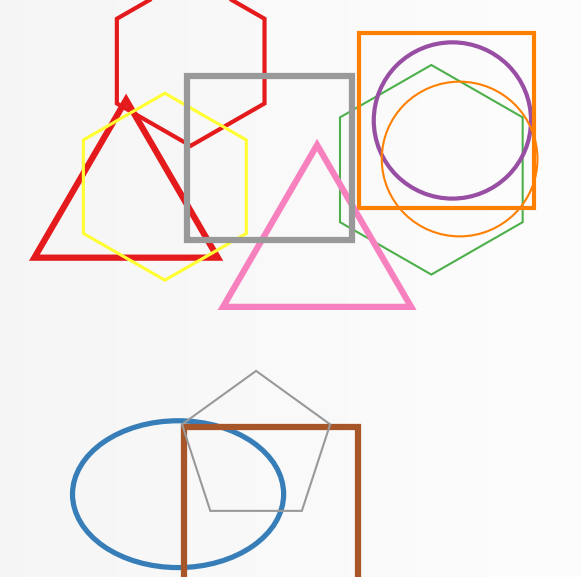[{"shape": "triangle", "thickness": 3, "radius": 0.91, "center": [0.217, 0.644]}, {"shape": "hexagon", "thickness": 2, "radius": 0.73, "center": [0.328, 0.893]}, {"shape": "oval", "thickness": 2.5, "radius": 0.91, "center": [0.306, 0.143]}, {"shape": "hexagon", "thickness": 1, "radius": 0.91, "center": [0.742, 0.705]}, {"shape": "circle", "thickness": 2, "radius": 0.68, "center": [0.778, 0.791]}, {"shape": "circle", "thickness": 1, "radius": 0.67, "center": [0.791, 0.724]}, {"shape": "square", "thickness": 2, "radius": 0.75, "center": [0.768, 0.79]}, {"shape": "hexagon", "thickness": 1.5, "radius": 0.81, "center": [0.284, 0.676]}, {"shape": "square", "thickness": 3, "radius": 0.75, "center": [0.466, 0.11]}, {"shape": "triangle", "thickness": 3, "radius": 0.93, "center": [0.546, 0.561]}, {"shape": "square", "thickness": 3, "radius": 0.71, "center": [0.463, 0.726]}, {"shape": "pentagon", "thickness": 1, "radius": 0.67, "center": [0.441, 0.223]}]